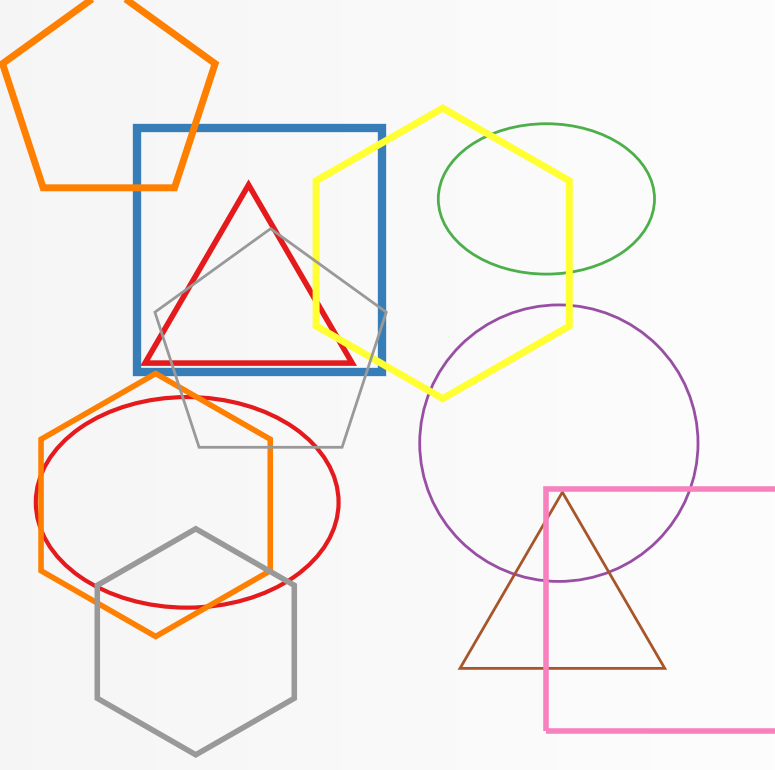[{"shape": "triangle", "thickness": 2, "radius": 0.77, "center": [0.321, 0.606]}, {"shape": "oval", "thickness": 1.5, "radius": 0.98, "center": [0.242, 0.348]}, {"shape": "square", "thickness": 3, "radius": 0.79, "center": [0.335, 0.675]}, {"shape": "oval", "thickness": 1, "radius": 0.7, "center": [0.705, 0.742]}, {"shape": "circle", "thickness": 1, "radius": 0.9, "center": [0.721, 0.424]}, {"shape": "pentagon", "thickness": 2.5, "radius": 0.72, "center": [0.14, 0.873]}, {"shape": "hexagon", "thickness": 2, "radius": 0.85, "center": [0.201, 0.344]}, {"shape": "hexagon", "thickness": 2.5, "radius": 0.94, "center": [0.571, 0.671]}, {"shape": "triangle", "thickness": 1, "radius": 0.76, "center": [0.726, 0.208]}, {"shape": "square", "thickness": 2, "radius": 0.79, "center": [0.862, 0.208]}, {"shape": "pentagon", "thickness": 1, "radius": 0.78, "center": [0.349, 0.546]}, {"shape": "hexagon", "thickness": 2, "radius": 0.73, "center": [0.253, 0.167]}]